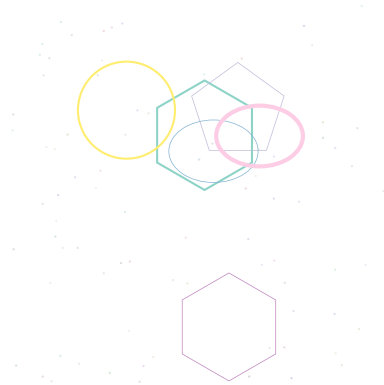[{"shape": "hexagon", "thickness": 1.5, "radius": 0.71, "center": [0.531, 0.649]}, {"shape": "pentagon", "thickness": 0.5, "radius": 0.63, "center": [0.618, 0.712]}, {"shape": "oval", "thickness": 0.5, "radius": 0.58, "center": [0.555, 0.607]}, {"shape": "oval", "thickness": 3, "radius": 0.56, "center": [0.674, 0.647]}, {"shape": "hexagon", "thickness": 0.5, "radius": 0.7, "center": [0.595, 0.151]}, {"shape": "circle", "thickness": 1.5, "radius": 0.63, "center": [0.329, 0.714]}]